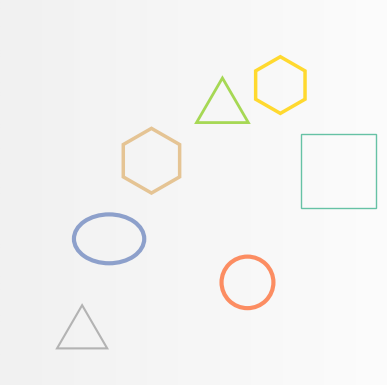[{"shape": "square", "thickness": 1, "radius": 0.48, "center": [0.873, 0.556]}, {"shape": "circle", "thickness": 3, "radius": 0.33, "center": [0.639, 0.267]}, {"shape": "oval", "thickness": 3, "radius": 0.45, "center": [0.282, 0.38]}, {"shape": "triangle", "thickness": 2, "radius": 0.39, "center": [0.574, 0.72]}, {"shape": "hexagon", "thickness": 2.5, "radius": 0.37, "center": [0.723, 0.779]}, {"shape": "hexagon", "thickness": 2.5, "radius": 0.42, "center": [0.391, 0.583]}, {"shape": "triangle", "thickness": 1.5, "radius": 0.37, "center": [0.212, 0.132]}]